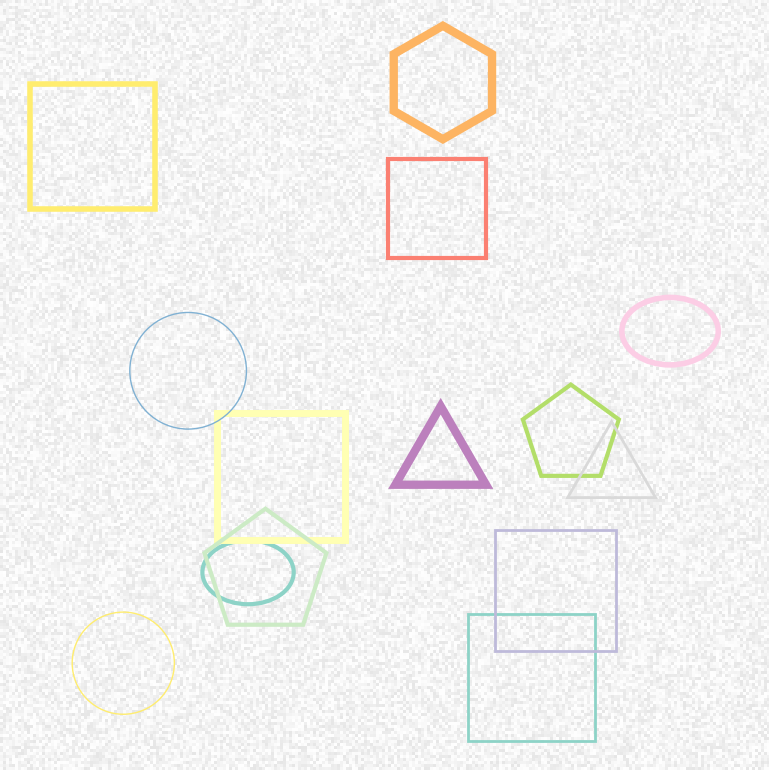[{"shape": "oval", "thickness": 1.5, "radius": 0.3, "center": [0.322, 0.257]}, {"shape": "square", "thickness": 1, "radius": 0.41, "center": [0.69, 0.12]}, {"shape": "square", "thickness": 2.5, "radius": 0.41, "center": [0.365, 0.381]}, {"shape": "square", "thickness": 1, "radius": 0.39, "center": [0.721, 0.233]}, {"shape": "square", "thickness": 1.5, "radius": 0.32, "center": [0.568, 0.729]}, {"shape": "circle", "thickness": 0.5, "radius": 0.38, "center": [0.244, 0.518]}, {"shape": "hexagon", "thickness": 3, "radius": 0.37, "center": [0.575, 0.893]}, {"shape": "pentagon", "thickness": 1.5, "radius": 0.33, "center": [0.741, 0.435]}, {"shape": "oval", "thickness": 2, "radius": 0.31, "center": [0.87, 0.57]}, {"shape": "triangle", "thickness": 1, "radius": 0.33, "center": [0.794, 0.387]}, {"shape": "triangle", "thickness": 3, "radius": 0.34, "center": [0.572, 0.404]}, {"shape": "pentagon", "thickness": 1.5, "radius": 0.42, "center": [0.345, 0.256]}, {"shape": "circle", "thickness": 0.5, "radius": 0.33, "center": [0.16, 0.139]}, {"shape": "square", "thickness": 2, "radius": 0.41, "center": [0.12, 0.81]}]